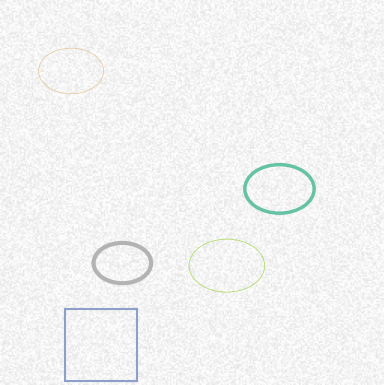[{"shape": "oval", "thickness": 2.5, "radius": 0.45, "center": [0.726, 0.509]}, {"shape": "square", "thickness": 1.5, "radius": 0.47, "center": [0.263, 0.104]}, {"shape": "oval", "thickness": 0.5, "radius": 0.49, "center": [0.589, 0.31]}, {"shape": "oval", "thickness": 0.5, "radius": 0.42, "center": [0.185, 0.816]}, {"shape": "oval", "thickness": 3, "radius": 0.37, "center": [0.318, 0.317]}]